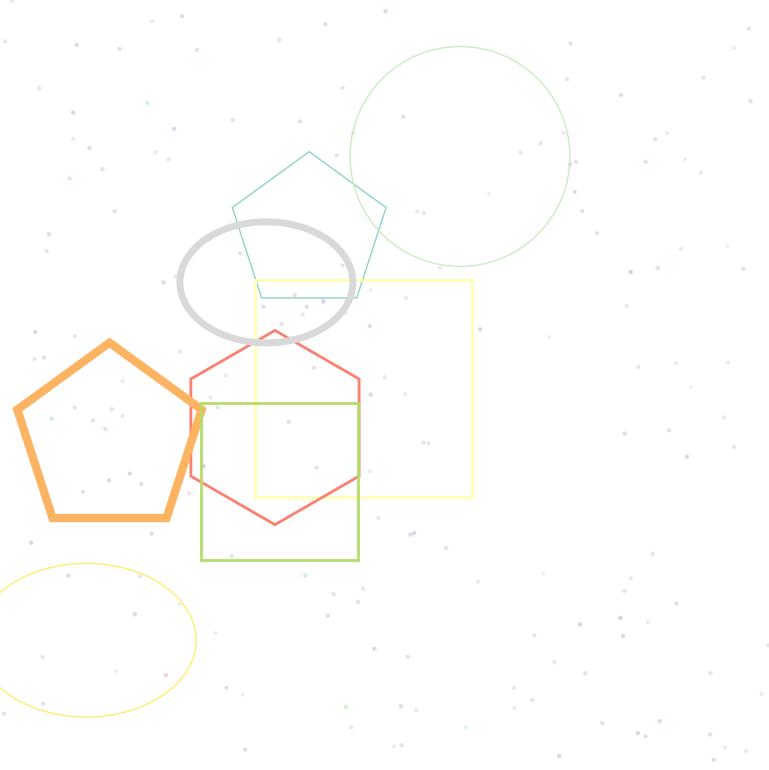[{"shape": "pentagon", "thickness": 0.5, "radius": 0.53, "center": [0.402, 0.698]}, {"shape": "square", "thickness": 1, "radius": 0.7, "center": [0.472, 0.495]}, {"shape": "hexagon", "thickness": 1, "radius": 0.63, "center": [0.357, 0.445]}, {"shape": "pentagon", "thickness": 3, "radius": 0.63, "center": [0.142, 0.429]}, {"shape": "square", "thickness": 1, "radius": 0.51, "center": [0.363, 0.375]}, {"shape": "oval", "thickness": 2.5, "radius": 0.56, "center": [0.346, 0.633]}, {"shape": "circle", "thickness": 0.5, "radius": 0.71, "center": [0.597, 0.797]}, {"shape": "oval", "thickness": 0.5, "radius": 0.71, "center": [0.112, 0.169]}]